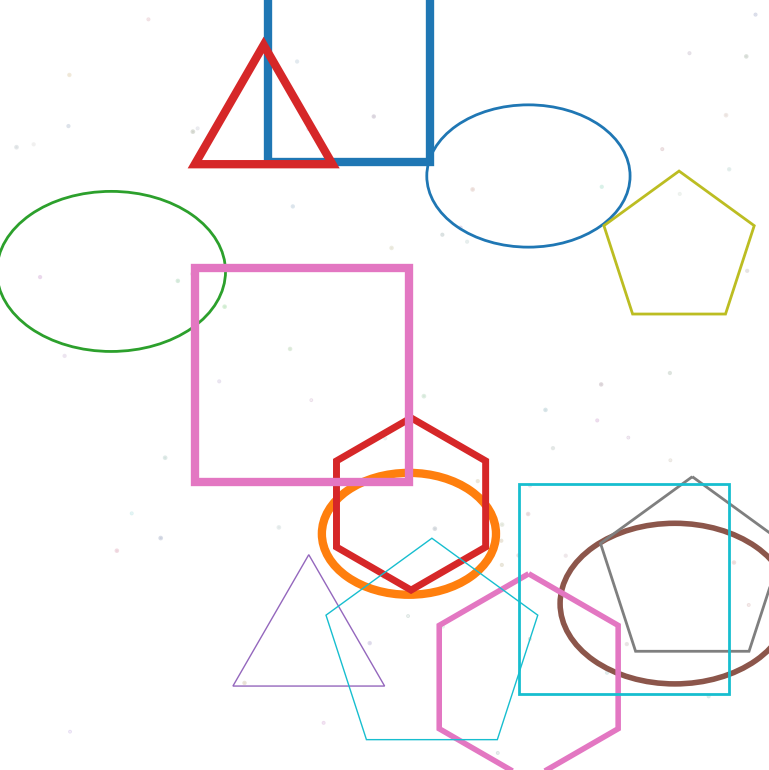[{"shape": "oval", "thickness": 1, "radius": 0.66, "center": [0.686, 0.771]}, {"shape": "square", "thickness": 3, "radius": 0.53, "center": [0.453, 0.896]}, {"shape": "oval", "thickness": 3, "radius": 0.57, "center": [0.531, 0.307]}, {"shape": "oval", "thickness": 1, "radius": 0.74, "center": [0.144, 0.648]}, {"shape": "triangle", "thickness": 3, "radius": 0.52, "center": [0.342, 0.838]}, {"shape": "hexagon", "thickness": 2.5, "radius": 0.56, "center": [0.534, 0.345]}, {"shape": "triangle", "thickness": 0.5, "radius": 0.57, "center": [0.401, 0.166]}, {"shape": "oval", "thickness": 2, "radius": 0.74, "center": [0.876, 0.216]}, {"shape": "hexagon", "thickness": 2, "radius": 0.67, "center": [0.687, 0.121]}, {"shape": "square", "thickness": 3, "radius": 0.7, "center": [0.392, 0.513]}, {"shape": "pentagon", "thickness": 1, "radius": 0.63, "center": [0.899, 0.256]}, {"shape": "pentagon", "thickness": 1, "radius": 0.51, "center": [0.882, 0.675]}, {"shape": "square", "thickness": 1, "radius": 0.68, "center": [0.811, 0.235]}, {"shape": "pentagon", "thickness": 0.5, "radius": 0.72, "center": [0.561, 0.156]}]